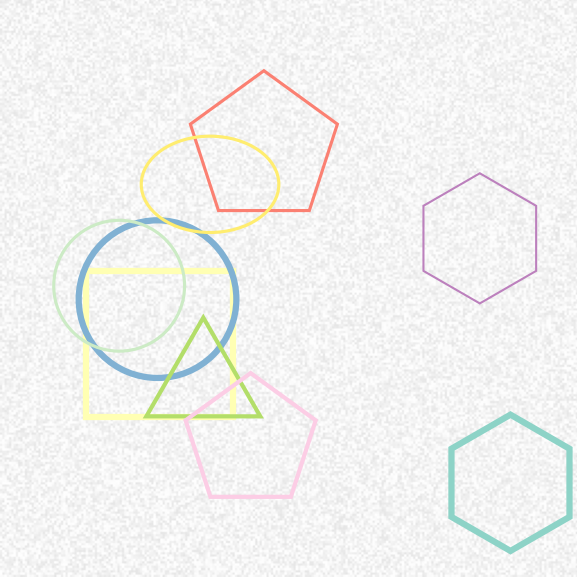[{"shape": "hexagon", "thickness": 3, "radius": 0.59, "center": [0.884, 0.163]}, {"shape": "square", "thickness": 3, "radius": 0.63, "center": [0.276, 0.404]}, {"shape": "pentagon", "thickness": 1.5, "radius": 0.67, "center": [0.457, 0.743]}, {"shape": "circle", "thickness": 3, "radius": 0.68, "center": [0.273, 0.481]}, {"shape": "triangle", "thickness": 2, "radius": 0.57, "center": [0.352, 0.335]}, {"shape": "pentagon", "thickness": 2, "radius": 0.59, "center": [0.434, 0.235]}, {"shape": "hexagon", "thickness": 1, "radius": 0.56, "center": [0.831, 0.586]}, {"shape": "circle", "thickness": 1.5, "radius": 0.57, "center": [0.206, 0.504]}, {"shape": "oval", "thickness": 1.5, "radius": 0.6, "center": [0.364, 0.68]}]